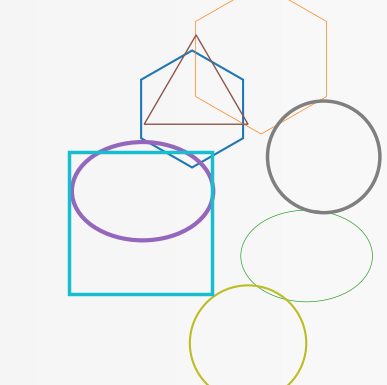[{"shape": "hexagon", "thickness": 1.5, "radius": 0.76, "center": [0.496, 0.717]}, {"shape": "hexagon", "thickness": 0.5, "radius": 0.97, "center": [0.674, 0.847]}, {"shape": "oval", "thickness": 0.5, "radius": 0.85, "center": [0.791, 0.335]}, {"shape": "oval", "thickness": 3, "radius": 0.91, "center": [0.368, 0.503]}, {"shape": "triangle", "thickness": 1, "radius": 0.77, "center": [0.506, 0.755]}, {"shape": "circle", "thickness": 2.5, "radius": 0.73, "center": [0.835, 0.593]}, {"shape": "circle", "thickness": 1.5, "radius": 0.75, "center": [0.64, 0.109]}, {"shape": "square", "thickness": 2.5, "radius": 0.92, "center": [0.362, 0.421]}]